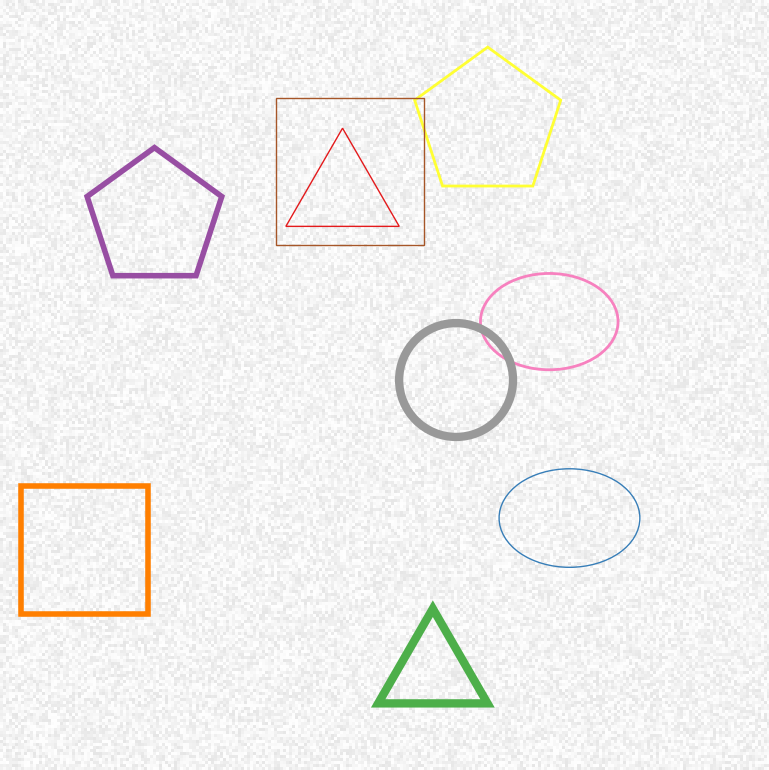[{"shape": "triangle", "thickness": 0.5, "radius": 0.42, "center": [0.445, 0.749]}, {"shape": "oval", "thickness": 0.5, "radius": 0.46, "center": [0.74, 0.327]}, {"shape": "triangle", "thickness": 3, "radius": 0.41, "center": [0.562, 0.128]}, {"shape": "pentagon", "thickness": 2, "radius": 0.46, "center": [0.201, 0.716]}, {"shape": "square", "thickness": 2, "radius": 0.41, "center": [0.109, 0.286]}, {"shape": "pentagon", "thickness": 1, "radius": 0.5, "center": [0.633, 0.839]}, {"shape": "square", "thickness": 0.5, "radius": 0.48, "center": [0.455, 0.777]}, {"shape": "oval", "thickness": 1, "radius": 0.45, "center": [0.713, 0.582]}, {"shape": "circle", "thickness": 3, "radius": 0.37, "center": [0.592, 0.506]}]